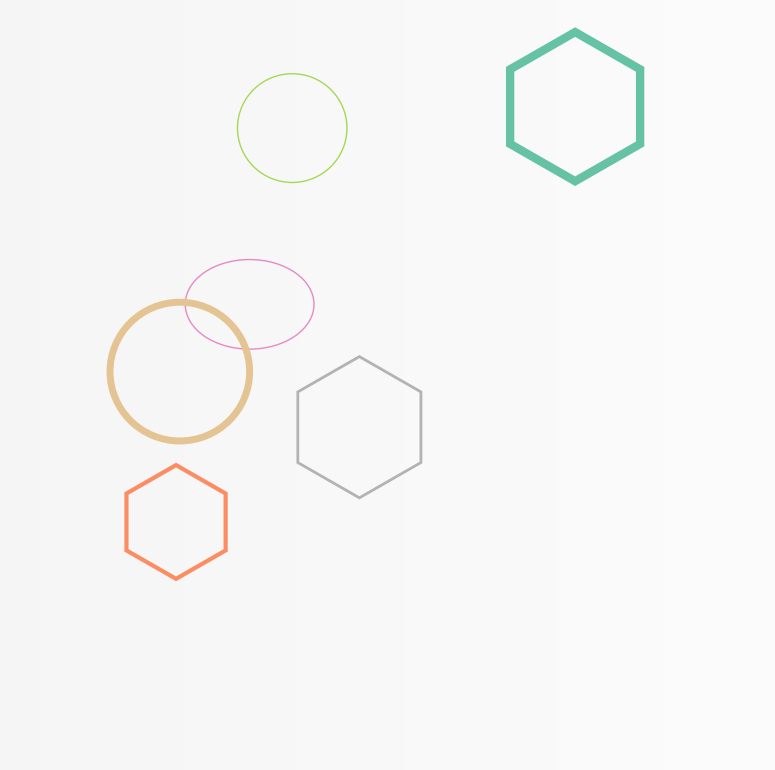[{"shape": "hexagon", "thickness": 3, "radius": 0.48, "center": [0.742, 0.862]}, {"shape": "hexagon", "thickness": 1.5, "radius": 0.37, "center": [0.227, 0.322]}, {"shape": "oval", "thickness": 0.5, "radius": 0.42, "center": [0.322, 0.605]}, {"shape": "circle", "thickness": 0.5, "radius": 0.35, "center": [0.377, 0.834]}, {"shape": "circle", "thickness": 2.5, "radius": 0.45, "center": [0.232, 0.517]}, {"shape": "hexagon", "thickness": 1, "radius": 0.46, "center": [0.464, 0.445]}]